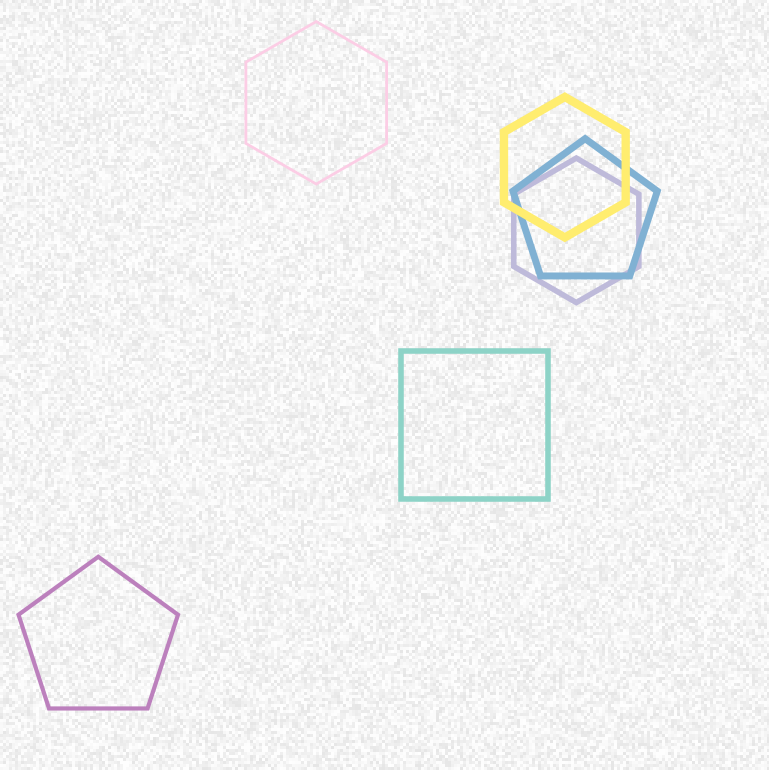[{"shape": "square", "thickness": 2, "radius": 0.48, "center": [0.616, 0.448]}, {"shape": "hexagon", "thickness": 2, "radius": 0.47, "center": [0.748, 0.701]}, {"shape": "pentagon", "thickness": 2.5, "radius": 0.49, "center": [0.76, 0.721]}, {"shape": "hexagon", "thickness": 1, "radius": 0.53, "center": [0.411, 0.867]}, {"shape": "pentagon", "thickness": 1.5, "radius": 0.54, "center": [0.128, 0.168]}, {"shape": "hexagon", "thickness": 3, "radius": 0.46, "center": [0.734, 0.783]}]